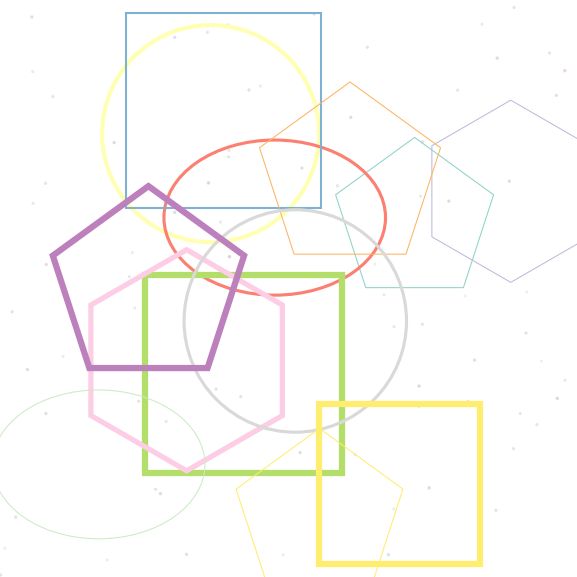[{"shape": "pentagon", "thickness": 0.5, "radius": 0.72, "center": [0.718, 0.617]}, {"shape": "circle", "thickness": 2, "radius": 0.94, "center": [0.365, 0.768]}, {"shape": "hexagon", "thickness": 0.5, "radius": 0.79, "center": [0.884, 0.668]}, {"shape": "oval", "thickness": 1.5, "radius": 0.96, "center": [0.476, 0.622]}, {"shape": "square", "thickness": 1, "radius": 0.84, "center": [0.387, 0.808]}, {"shape": "pentagon", "thickness": 0.5, "radius": 0.82, "center": [0.606, 0.692]}, {"shape": "square", "thickness": 3, "radius": 0.86, "center": [0.422, 0.352]}, {"shape": "hexagon", "thickness": 2.5, "radius": 0.96, "center": [0.323, 0.375]}, {"shape": "circle", "thickness": 1.5, "radius": 0.96, "center": [0.511, 0.443]}, {"shape": "pentagon", "thickness": 3, "radius": 0.87, "center": [0.257, 0.503]}, {"shape": "oval", "thickness": 0.5, "radius": 0.92, "center": [0.171, 0.195]}, {"shape": "square", "thickness": 3, "radius": 0.7, "center": [0.692, 0.161]}, {"shape": "pentagon", "thickness": 0.5, "radius": 0.76, "center": [0.553, 0.105]}]